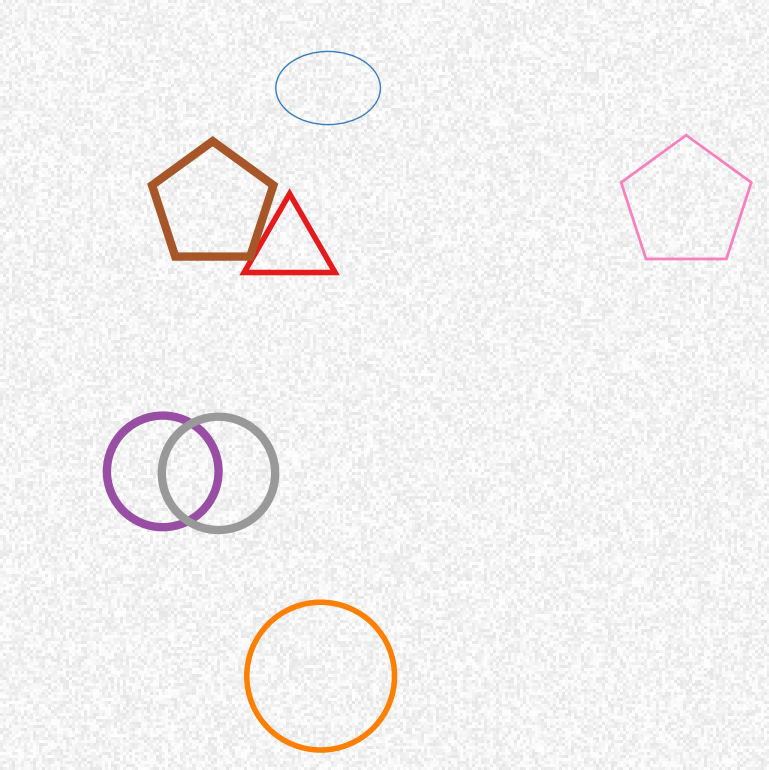[{"shape": "triangle", "thickness": 2, "radius": 0.34, "center": [0.376, 0.68]}, {"shape": "oval", "thickness": 0.5, "radius": 0.34, "center": [0.426, 0.886]}, {"shape": "circle", "thickness": 3, "radius": 0.36, "center": [0.211, 0.388]}, {"shape": "circle", "thickness": 2, "radius": 0.48, "center": [0.416, 0.122]}, {"shape": "pentagon", "thickness": 3, "radius": 0.41, "center": [0.276, 0.734]}, {"shape": "pentagon", "thickness": 1, "radius": 0.44, "center": [0.891, 0.736]}, {"shape": "circle", "thickness": 3, "radius": 0.37, "center": [0.284, 0.385]}]